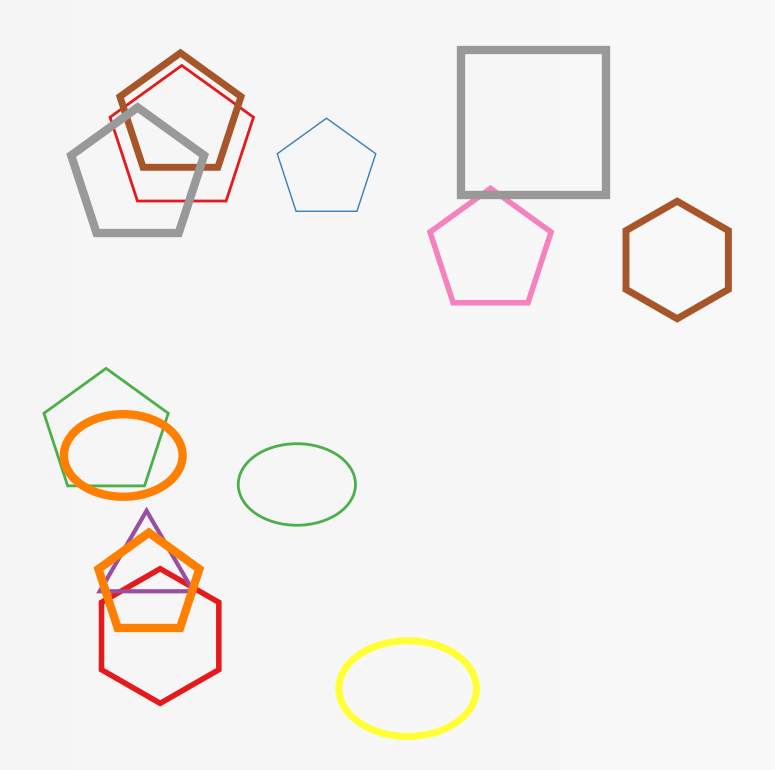[{"shape": "hexagon", "thickness": 2, "radius": 0.44, "center": [0.207, 0.174]}, {"shape": "pentagon", "thickness": 1, "radius": 0.49, "center": [0.235, 0.818]}, {"shape": "pentagon", "thickness": 0.5, "radius": 0.33, "center": [0.421, 0.78]}, {"shape": "oval", "thickness": 1, "radius": 0.38, "center": [0.383, 0.371]}, {"shape": "pentagon", "thickness": 1, "radius": 0.42, "center": [0.137, 0.437]}, {"shape": "triangle", "thickness": 1.5, "radius": 0.35, "center": [0.189, 0.267]}, {"shape": "oval", "thickness": 3, "radius": 0.38, "center": [0.159, 0.408]}, {"shape": "pentagon", "thickness": 3, "radius": 0.34, "center": [0.192, 0.24]}, {"shape": "oval", "thickness": 2.5, "radius": 0.44, "center": [0.526, 0.106]}, {"shape": "pentagon", "thickness": 2.5, "radius": 0.41, "center": [0.233, 0.849]}, {"shape": "hexagon", "thickness": 2.5, "radius": 0.38, "center": [0.874, 0.662]}, {"shape": "pentagon", "thickness": 2, "radius": 0.41, "center": [0.633, 0.673]}, {"shape": "pentagon", "thickness": 3, "radius": 0.45, "center": [0.178, 0.77]}, {"shape": "square", "thickness": 3, "radius": 0.47, "center": [0.689, 0.841]}]